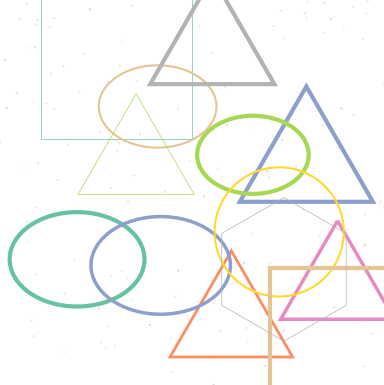[{"shape": "oval", "thickness": 3, "radius": 0.88, "center": [0.2, 0.326]}, {"shape": "square", "thickness": 0.5, "radius": 0.98, "center": [0.302, 0.837]}, {"shape": "triangle", "thickness": 2, "radius": 0.92, "center": [0.601, 0.165]}, {"shape": "oval", "thickness": 2.5, "radius": 0.91, "center": [0.417, 0.311]}, {"shape": "triangle", "thickness": 3, "radius": 1.0, "center": [0.796, 0.576]}, {"shape": "triangle", "thickness": 2.5, "radius": 0.85, "center": [0.877, 0.256]}, {"shape": "oval", "thickness": 3, "radius": 0.72, "center": [0.657, 0.598]}, {"shape": "triangle", "thickness": 0.5, "radius": 0.87, "center": [0.353, 0.582]}, {"shape": "circle", "thickness": 1.5, "radius": 0.84, "center": [0.725, 0.398]}, {"shape": "square", "thickness": 3, "radius": 0.92, "center": [0.885, 0.12]}, {"shape": "oval", "thickness": 1.5, "radius": 0.76, "center": [0.409, 0.723]}, {"shape": "hexagon", "thickness": 0.5, "radius": 0.93, "center": [0.738, 0.3]}, {"shape": "triangle", "thickness": 3, "radius": 0.93, "center": [0.551, 0.875]}]